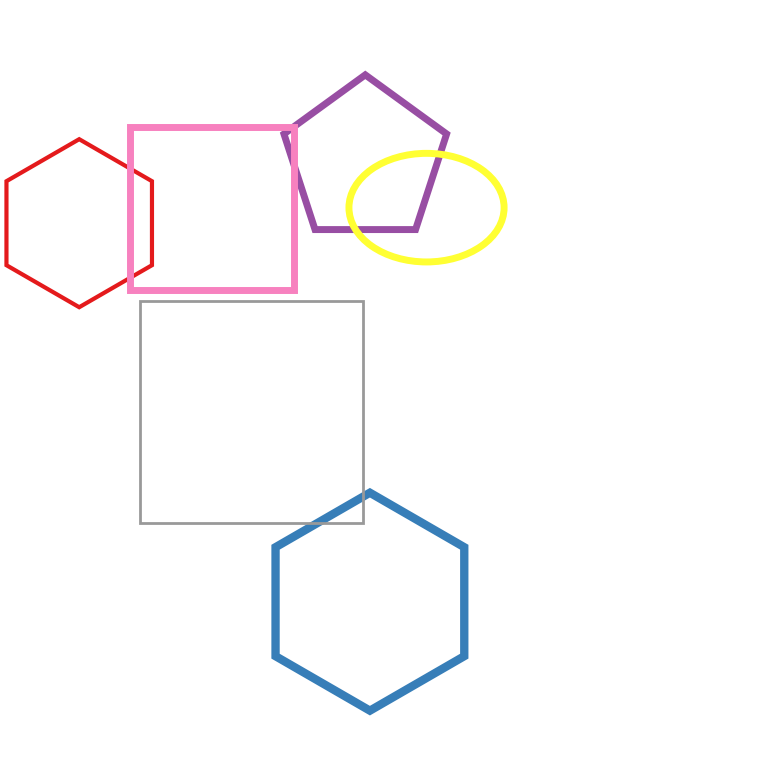[{"shape": "hexagon", "thickness": 1.5, "radius": 0.55, "center": [0.103, 0.71]}, {"shape": "hexagon", "thickness": 3, "radius": 0.71, "center": [0.48, 0.219]}, {"shape": "pentagon", "thickness": 2.5, "radius": 0.56, "center": [0.474, 0.792]}, {"shape": "oval", "thickness": 2.5, "radius": 0.5, "center": [0.554, 0.73]}, {"shape": "square", "thickness": 2.5, "radius": 0.53, "center": [0.275, 0.729]}, {"shape": "square", "thickness": 1, "radius": 0.72, "center": [0.327, 0.466]}]